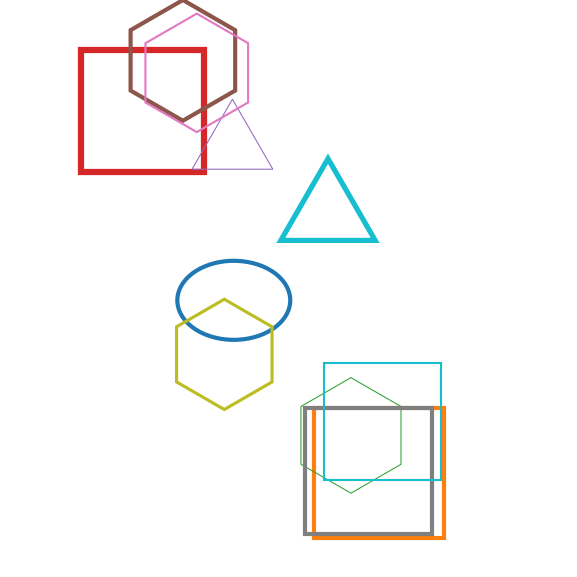[{"shape": "oval", "thickness": 2, "radius": 0.49, "center": [0.405, 0.479]}, {"shape": "square", "thickness": 2, "radius": 0.56, "center": [0.656, 0.18]}, {"shape": "hexagon", "thickness": 0.5, "radius": 0.5, "center": [0.608, 0.245]}, {"shape": "square", "thickness": 3, "radius": 0.53, "center": [0.246, 0.807]}, {"shape": "triangle", "thickness": 0.5, "radius": 0.4, "center": [0.402, 0.747]}, {"shape": "hexagon", "thickness": 2, "radius": 0.52, "center": [0.317, 0.895]}, {"shape": "hexagon", "thickness": 1, "radius": 0.51, "center": [0.341, 0.873]}, {"shape": "square", "thickness": 2, "radius": 0.55, "center": [0.638, 0.183]}, {"shape": "hexagon", "thickness": 1.5, "radius": 0.48, "center": [0.388, 0.386]}, {"shape": "square", "thickness": 1, "radius": 0.51, "center": [0.662, 0.269]}, {"shape": "triangle", "thickness": 2.5, "radius": 0.47, "center": [0.568, 0.63]}]